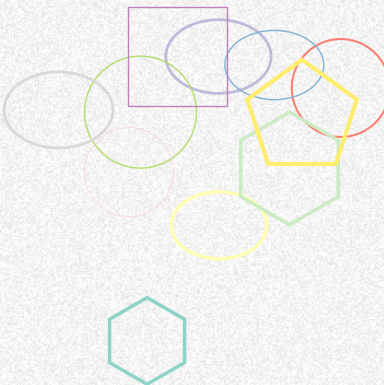[{"shape": "hexagon", "thickness": 2.5, "radius": 0.56, "center": [0.382, 0.114]}, {"shape": "oval", "thickness": 2.5, "radius": 0.62, "center": [0.569, 0.415]}, {"shape": "oval", "thickness": 2, "radius": 0.68, "center": [0.567, 0.853]}, {"shape": "circle", "thickness": 1.5, "radius": 0.64, "center": [0.885, 0.771]}, {"shape": "oval", "thickness": 1, "radius": 0.64, "center": [0.713, 0.831]}, {"shape": "circle", "thickness": 1, "radius": 0.73, "center": [0.365, 0.709]}, {"shape": "circle", "thickness": 0.5, "radius": 0.58, "center": [0.335, 0.553]}, {"shape": "oval", "thickness": 2, "radius": 0.71, "center": [0.152, 0.714]}, {"shape": "square", "thickness": 1, "radius": 0.64, "center": [0.461, 0.852]}, {"shape": "hexagon", "thickness": 2.5, "radius": 0.73, "center": [0.752, 0.563]}, {"shape": "pentagon", "thickness": 3, "radius": 0.75, "center": [0.785, 0.695]}]